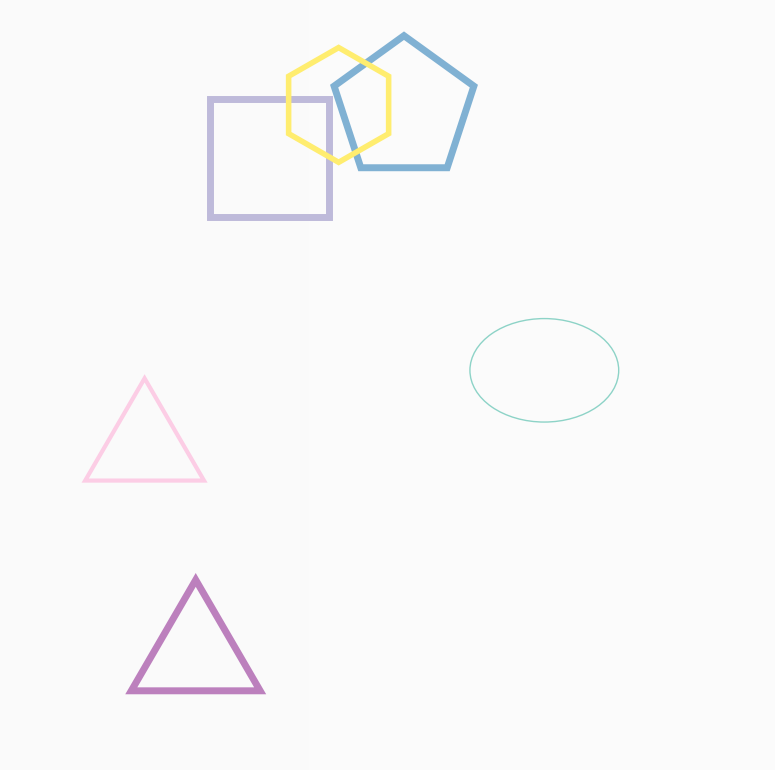[{"shape": "oval", "thickness": 0.5, "radius": 0.48, "center": [0.702, 0.519]}, {"shape": "square", "thickness": 2.5, "radius": 0.38, "center": [0.348, 0.795]}, {"shape": "pentagon", "thickness": 2.5, "radius": 0.47, "center": [0.521, 0.859]}, {"shape": "triangle", "thickness": 1.5, "radius": 0.44, "center": [0.187, 0.42]}, {"shape": "triangle", "thickness": 2.5, "radius": 0.48, "center": [0.253, 0.151]}, {"shape": "hexagon", "thickness": 2, "radius": 0.37, "center": [0.437, 0.864]}]